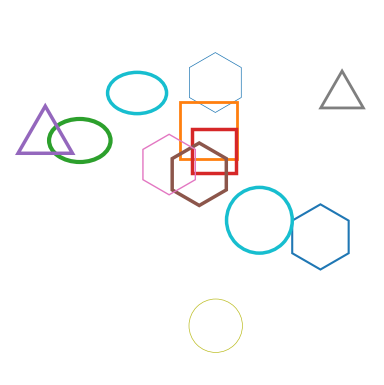[{"shape": "hexagon", "thickness": 1.5, "radius": 0.42, "center": [0.832, 0.385]}, {"shape": "hexagon", "thickness": 0.5, "radius": 0.39, "center": [0.559, 0.786]}, {"shape": "square", "thickness": 2, "radius": 0.37, "center": [0.542, 0.662]}, {"shape": "oval", "thickness": 3, "radius": 0.4, "center": [0.207, 0.635]}, {"shape": "square", "thickness": 2.5, "radius": 0.29, "center": [0.556, 0.607]}, {"shape": "triangle", "thickness": 2.5, "radius": 0.41, "center": [0.118, 0.643]}, {"shape": "hexagon", "thickness": 2.5, "radius": 0.41, "center": [0.518, 0.547]}, {"shape": "hexagon", "thickness": 1, "radius": 0.39, "center": [0.439, 0.573]}, {"shape": "triangle", "thickness": 2, "radius": 0.32, "center": [0.888, 0.752]}, {"shape": "circle", "thickness": 0.5, "radius": 0.35, "center": [0.56, 0.154]}, {"shape": "circle", "thickness": 2.5, "radius": 0.43, "center": [0.674, 0.428]}, {"shape": "oval", "thickness": 2.5, "radius": 0.38, "center": [0.356, 0.758]}]